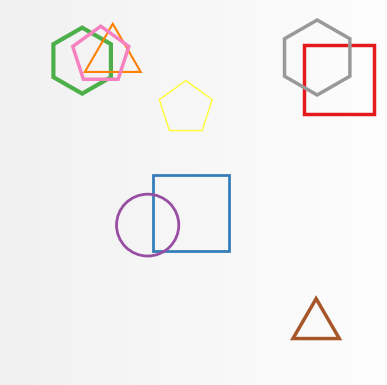[{"shape": "square", "thickness": 2.5, "radius": 0.45, "center": [0.875, 0.794]}, {"shape": "square", "thickness": 2, "radius": 0.49, "center": [0.493, 0.446]}, {"shape": "hexagon", "thickness": 3, "radius": 0.43, "center": [0.212, 0.842]}, {"shape": "circle", "thickness": 2, "radius": 0.4, "center": [0.381, 0.415]}, {"shape": "triangle", "thickness": 1.5, "radius": 0.42, "center": [0.291, 0.855]}, {"shape": "pentagon", "thickness": 1, "radius": 0.36, "center": [0.479, 0.719]}, {"shape": "triangle", "thickness": 2.5, "radius": 0.35, "center": [0.816, 0.155]}, {"shape": "pentagon", "thickness": 2.5, "radius": 0.38, "center": [0.26, 0.856]}, {"shape": "hexagon", "thickness": 2.5, "radius": 0.49, "center": [0.819, 0.851]}]